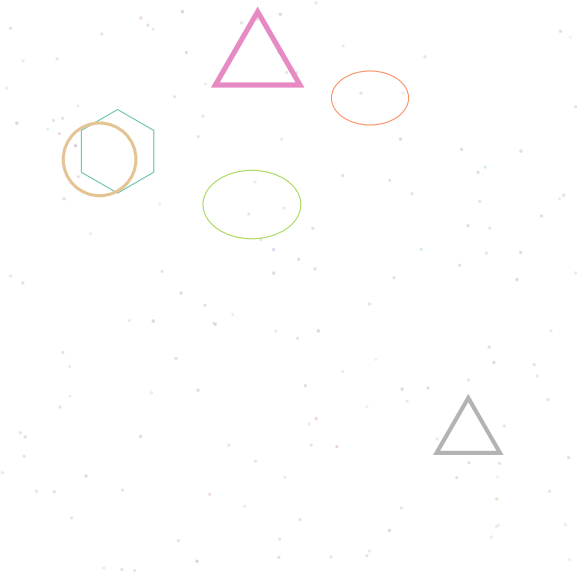[{"shape": "hexagon", "thickness": 0.5, "radius": 0.36, "center": [0.204, 0.737]}, {"shape": "oval", "thickness": 0.5, "radius": 0.33, "center": [0.641, 0.829]}, {"shape": "triangle", "thickness": 2.5, "radius": 0.42, "center": [0.446, 0.894]}, {"shape": "oval", "thickness": 0.5, "radius": 0.42, "center": [0.436, 0.645]}, {"shape": "circle", "thickness": 1.5, "radius": 0.31, "center": [0.172, 0.723]}, {"shape": "triangle", "thickness": 2, "radius": 0.32, "center": [0.811, 0.247]}]